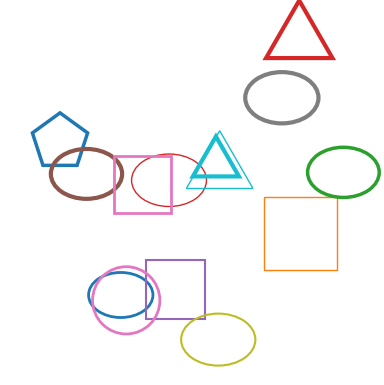[{"shape": "pentagon", "thickness": 2.5, "radius": 0.38, "center": [0.156, 0.631]}, {"shape": "oval", "thickness": 2, "radius": 0.42, "center": [0.314, 0.234]}, {"shape": "square", "thickness": 1, "radius": 0.47, "center": [0.78, 0.394]}, {"shape": "oval", "thickness": 2.5, "radius": 0.47, "center": [0.892, 0.552]}, {"shape": "oval", "thickness": 1, "radius": 0.49, "center": [0.439, 0.532]}, {"shape": "triangle", "thickness": 3, "radius": 0.5, "center": [0.777, 0.899]}, {"shape": "square", "thickness": 1.5, "radius": 0.38, "center": [0.455, 0.248]}, {"shape": "oval", "thickness": 3, "radius": 0.46, "center": [0.225, 0.548]}, {"shape": "square", "thickness": 2, "radius": 0.37, "center": [0.37, 0.521]}, {"shape": "circle", "thickness": 2, "radius": 0.44, "center": [0.328, 0.22]}, {"shape": "oval", "thickness": 3, "radius": 0.48, "center": [0.732, 0.746]}, {"shape": "oval", "thickness": 1.5, "radius": 0.48, "center": [0.567, 0.118]}, {"shape": "triangle", "thickness": 3, "radius": 0.35, "center": [0.561, 0.576]}, {"shape": "triangle", "thickness": 1, "radius": 0.5, "center": [0.571, 0.56]}]